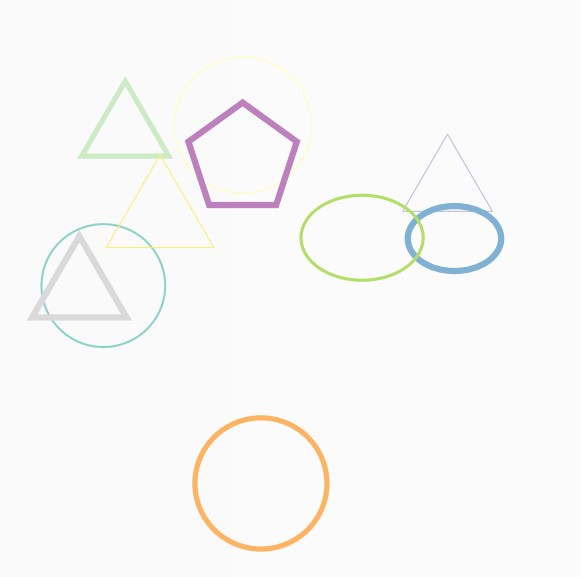[{"shape": "circle", "thickness": 1, "radius": 0.53, "center": [0.178, 0.505]}, {"shape": "circle", "thickness": 0.5, "radius": 0.59, "center": [0.418, 0.782]}, {"shape": "triangle", "thickness": 0.5, "radius": 0.45, "center": [0.77, 0.678]}, {"shape": "oval", "thickness": 3, "radius": 0.4, "center": [0.782, 0.586]}, {"shape": "circle", "thickness": 2.5, "radius": 0.57, "center": [0.449, 0.162]}, {"shape": "oval", "thickness": 1.5, "radius": 0.53, "center": [0.623, 0.587]}, {"shape": "triangle", "thickness": 3, "radius": 0.47, "center": [0.137, 0.496]}, {"shape": "pentagon", "thickness": 3, "radius": 0.49, "center": [0.417, 0.723]}, {"shape": "triangle", "thickness": 2.5, "radius": 0.43, "center": [0.215, 0.772]}, {"shape": "triangle", "thickness": 0.5, "radius": 0.53, "center": [0.275, 0.624]}]